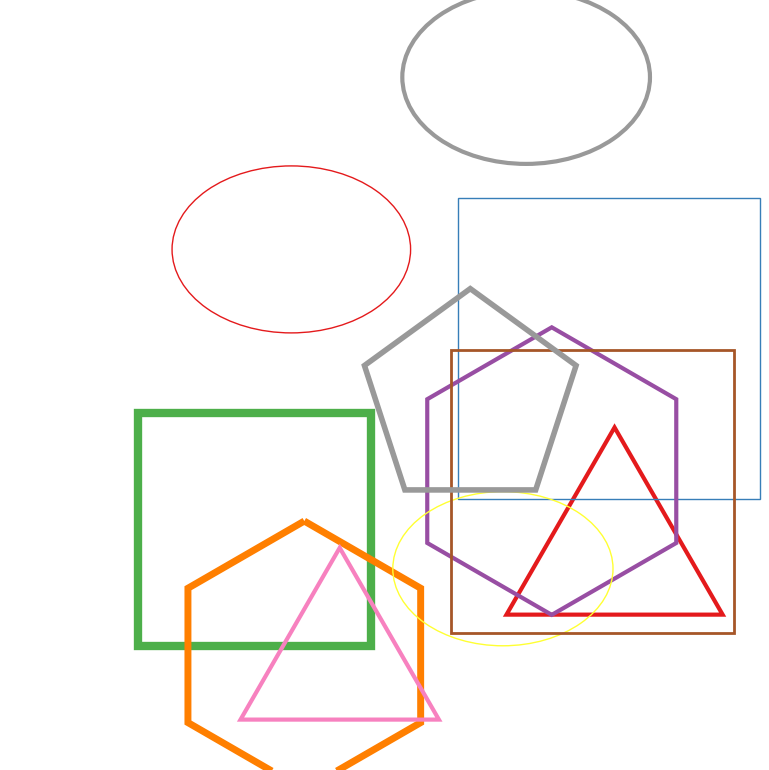[{"shape": "triangle", "thickness": 1.5, "radius": 0.81, "center": [0.798, 0.283]}, {"shape": "oval", "thickness": 0.5, "radius": 0.77, "center": [0.378, 0.676]}, {"shape": "square", "thickness": 0.5, "radius": 0.98, "center": [0.791, 0.547]}, {"shape": "square", "thickness": 3, "radius": 0.75, "center": [0.33, 0.313]}, {"shape": "hexagon", "thickness": 1.5, "radius": 0.93, "center": [0.717, 0.388]}, {"shape": "hexagon", "thickness": 2.5, "radius": 0.87, "center": [0.395, 0.149]}, {"shape": "oval", "thickness": 0.5, "radius": 0.71, "center": [0.653, 0.261]}, {"shape": "square", "thickness": 1, "radius": 0.92, "center": [0.769, 0.361]}, {"shape": "triangle", "thickness": 1.5, "radius": 0.74, "center": [0.441, 0.14]}, {"shape": "pentagon", "thickness": 2, "radius": 0.72, "center": [0.611, 0.481]}, {"shape": "oval", "thickness": 1.5, "radius": 0.8, "center": [0.683, 0.9]}]